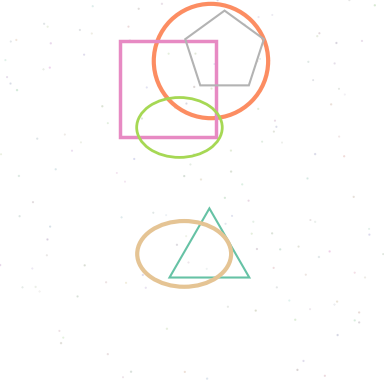[{"shape": "triangle", "thickness": 1.5, "radius": 0.6, "center": [0.544, 0.339]}, {"shape": "circle", "thickness": 3, "radius": 0.74, "center": [0.548, 0.842]}, {"shape": "square", "thickness": 2.5, "radius": 0.63, "center": [0.436, 0.769]}, {"shape": "oval", "thickness": 2, "radius": 0.56, "center": [0.466, 0.669]}, {"shape": "oval", "thickness": 3, "radius": 0.61, "center": [0.478, 0.341]}, {"shape": "pentagon", "thickness": 1.5, "radius": 0.54, "center": [0.583, 0.865]}]